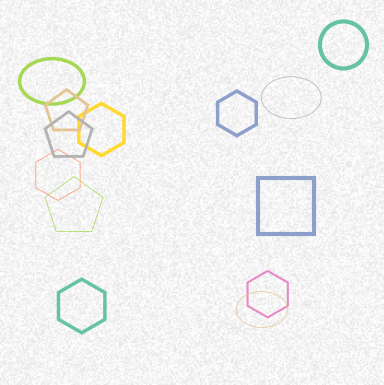[{"shape": "hexagon", "thickness": 2.5, "radius": 0.35, "center": [0.212, 0.205]}, {"shape": "circle", "thickness": 3, "radius": 0.31, "center": [0.892, 0.883]}, {"shape": "hexagon", "thickness": 0.5, "radius": 0.33, "center": [0.151, 0.546]}, {"shape": "square", "thickness": 3, "radius": 0.36, "center": [0.743, 0.465]}, {"shape": "hexagon", "thickness": 2.5, "radius": 0.29, "center": [0.615, 0.706]}, {"shape": "hexagon", "thickness": 1.5, "radius": 0.3, "center": [0.695, 0.236]}, {"shape": "oval", "thickness": 2.5, "radius": 0.42, "center": [0.135, 0.789]}, {"shape": "pentagon", "thickness": 0.5, "radius": 0.39, "center": [0.192, 0.463]}, {"shape": "hexagon", "thickness": 2.5, "radius": 0.34, "center": [0.263, 0.664]}, {"shape": "oval", "thickness": 0.5, "radius": 0.33, "center": [0.68, 0.196]}, {"shape": "pentagon", "thickness": 2, "radius": 0.29, "center": [0.173, 0.709]}, {"shape": "pentagon", "thickness": 2, "radius": 0.32, "center": [0.178, 0.646]}, {"shape": "oval", "thickness": 0.5, "radius": 0.39, "center": [0.757, 0.746]}]